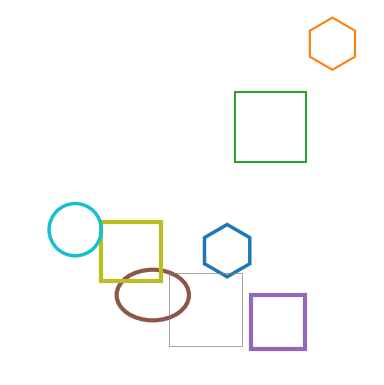[{"shape": "hexagon", "thickness": 2.5, "radius": 0.34, "center": [0.59, 0.349]}, {"shape": "hexagon", "thickness": 1.5, "radius": 0.34, "center": [0.863, 0.887]}, {"shape": "square", "thickness": 1.5, "radius": 0.46, "center": [0.703, 0.671]}, {"shape": "square", "thickness": 3, "radius": 0.35, "center": [0.721, 0.164]}, {"shape": "oval", "thickness": 3, "radius": 0.47, "center": [0.397, 0.234]}, {"shape": "square", "thickness": 0.5, "radius": 0.47, "center": [0.533, 0.196]}, {"shape": "square", "thickness": 3, "radius": 0.39, "center": [0.341, 0.347]}, {"shape": "circle", "thickness": 2.5, "radius": 0.34, "center": [0.195, 0.403]}]